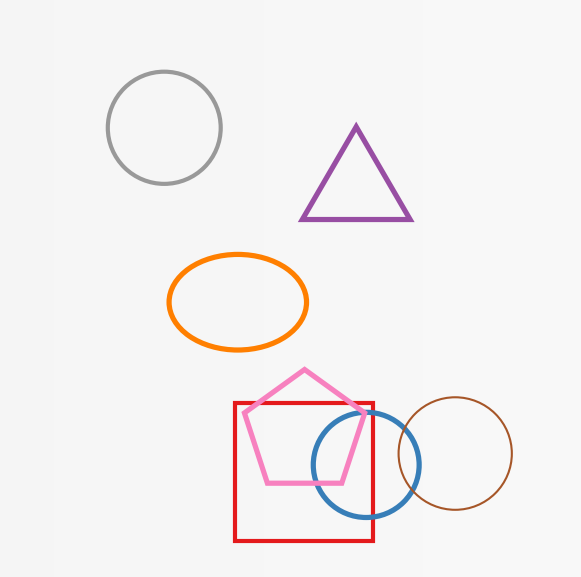[{"shape": "square", "thickness": 2, "radius": 0.6, "center": [0.523, 0.181]}, {"shape": "circle", "thickness": 2.5, "radius": 0.46, "center": [0.63, 0.194]}, {"shape": "triangle", "thickness": 2.5, "radius": 0.54, "center": [0.613, 0.673]}, {"shape": "oval", "thickness": 2.5, "radius": 0.59, "center": [0.409, 0.476]}, {"shape": "circle", "thickness": 1, "radius": 0.49, "center": [0.783, 0.214]}, {"shape": "pentagon", "thickness": 2.5, "radius": 0.54, "center": [0.524, 0.25]}, {"shape": "circle", "thickness": 2, "radius": 0.49, "center": [0.283, 0.778]}]